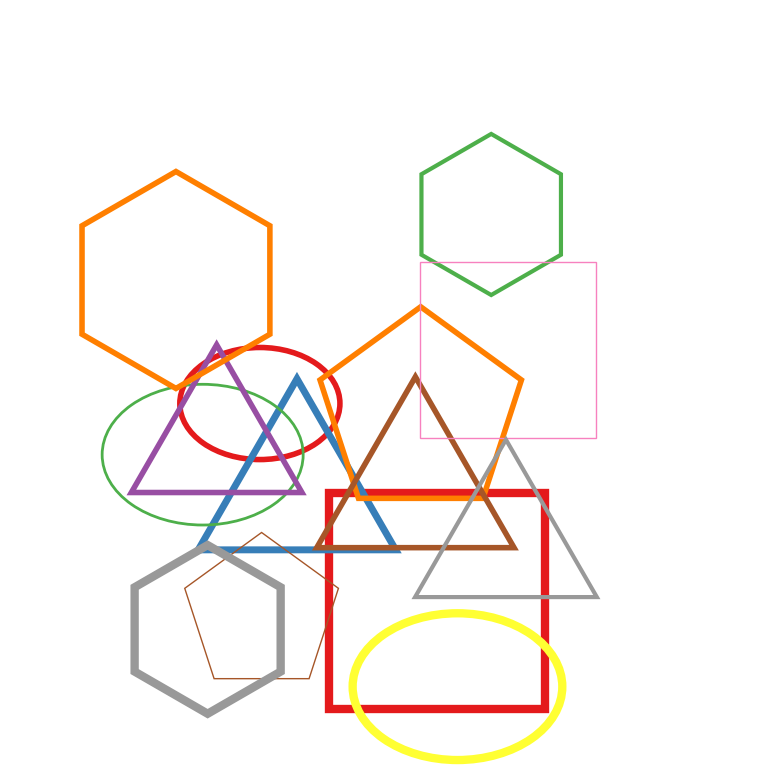[{"shape": "oval", "thickness": 2, "radius": 0.52, "center": [0.337, 0.476]}, {"shape": "square", "thickness": 3, "radius": 0.7, "center": [0.568, 0.22]}, {"shape": "triangle", "thickness": 2.5, "radius": 0.74, "center": [0.386, 0.36]}, {"shape": "oval", "thickness": 1, "radius": 0.65, "center": [0.263, 0.41]}, {"shape": "hexagon", "thickness": 1.5, "radius": 0.52, "center": [0.638, 0.721]}, {"shape": "triangle", "thickness": 2, "radius": 0.64, "center": [0.281, 0.424]}, {"shape": "hexagon", "thickness": 2, "radius": 0.7, "center": [0.229, 0.636]}, {"shape": "pentagon", "thickness": 2, "radius": 0.69, "center": [0.546, 0.464]}, {"shape": "oval", "thickness": 3, "radius": 0.68, "center": [0.594, 0.108]}, {"shape": "triangle", "thickness": 2, "radius": 0.74, "center": [0.539, 0.363]}, {"shape": "pentagon", "thickness": 0.5, "radius": 0.52, "center": [0.34, 0.204]}, {"shape": "square", "thickness": 0.5, "radius": 0.57, "center": [0.659, 0.546]}, {"shape": "hexagon", "thickness": 3, "radius": 0.55, "center": [0.27, 0.183]}, {"shape": "triangle", "thickness": 1.5, "radius": 0.68, "center": [0.657, 0.293]}]